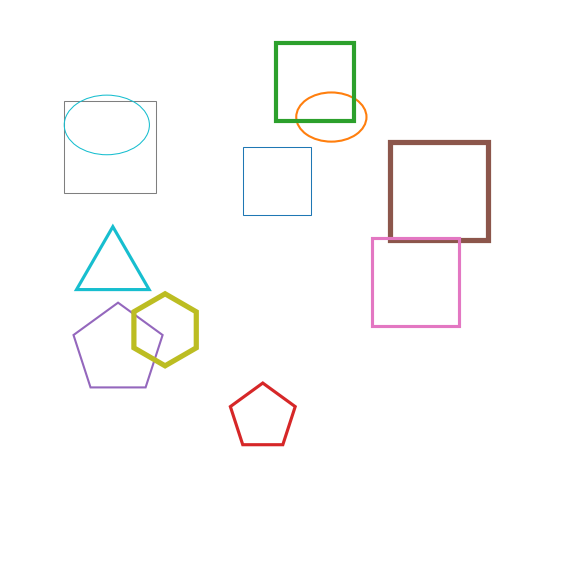[{"shape": "square", "thickness": 0.5, "radius": 0.3, "center": [0.48, 0.686]}, {"shape": "oval", "thickness": 1, "radius": 0.3, "center": [0.574, 0.796]}, {"shape": "square", "thickness": 2, "radius": 0.34, "center": [0.545, 0.857]}, {"shape": "pentagon", "thickness": 1.5, "radius": 0.3, "center": [0.455, 0.277]}, {"shape": "pentagon", "thickness": 1, "radius": 0.41, "center": [0.204, 0.394]}, {"shape": "square", "thickness": 2.5, "radius": 0.42, "center": [0.76, 0.669]}, {"shape": "square", "thickness": 1.5, "radius": 0.38, "center": [0.719, 0.511]}, {"shape": "square", "thickness": 0.5, "radius": 0.4, "center": [0.191, 0.745]}, {"shape": "hexagon", "thickness": 2.5, "radius": 0.31, "center": [0.286, 0.428]}, {"shape": "oval", "thickness": 0.5, "radius": 0.37, "center": [0.185, 0.783]}, {"shape": "triangle", "thickness": 1.5, "radius": 0.36, "center": [0.195, 0.534]}]